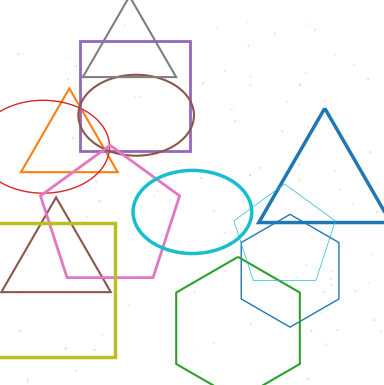[{"shape": "triangle", "thickness": 2.5, "radius": 0.99, "center": [0.844, 0.521]}, {"shape": "hexagon", "thickness": 1, "radius": 0.73, "center": [0.753, 0.297]}, {"shape": "triangle", "thickness": 1.5, "radius": 0.73, "center": [0.18, 0.625]}, {"shape": "hexagon", "thickness": 1.5, "radius": 0.93, "center": [0.618, 0.147]}, {"shape": "oval", "thickness": 1, "radius": 0.86, "center": [0.112, 0.619]}, {"shape": "square", "thickness": 2, "radius": 0.72, "center": [0.352, 0.751]}, {"shape": "oval", "thickness": 1.5, "radius": 0.75, "center": [0.354, 0.701]}, {"shape": "triangle", "thickness": 1.5, "radius": 0.82, "center": [0.146, 0.323]}, {"shape": "pentagon", "thickness": 2, "radius": 0.95, "center": [0.286, 0.433]}, {"shape": "triangle", "thickness": 1.5, "radius": 0.7, "center": [0.336, 0.87]}, {"shape": "square", "thickness": 2.5, "radius": 0.87, "center": [0.124, 0.247]}, {"shape": "pentagon", "thickness": 0.5, "radius": 0.69, "center": [0.739, 0.384]}, {"shape": "oval", "thickness": 2.5, "radius": 0.77, "center": [0.5, 0.449]}]